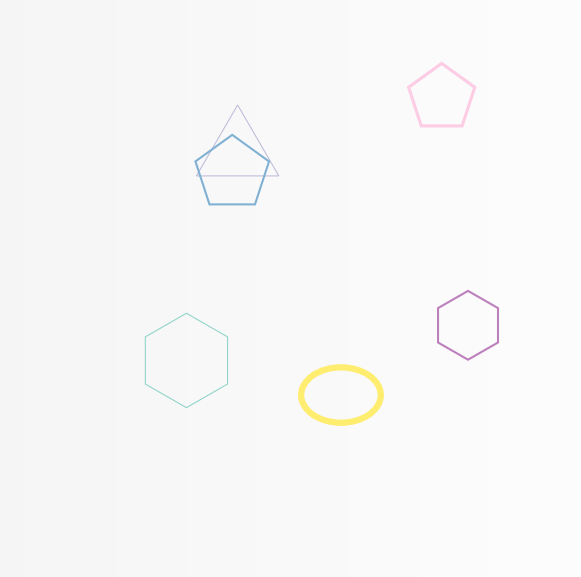[{"shape": "hexagon", "thickness": 0.5, "radius": 0.41, "center": [0.321, 0.375]}, {"shape": "triangle", "thickness": 0.5, "radius": 0.41, "center": [0.409, 0.735]}, {"shape": "pentagon", "thickness": 1, "radius": 0.33, "center": [0.4, 0.699]}, {"shape": "pentagon", "thickness": 1.5, "radius": 0.3, "center": [0.76, 0.83]}, {"shape": "hexagon", "thickness": 1, "radius": 0.3, "center": [0.805, 0.436]}, {"shape": "oval", "thickness": 3, "radius": 0.34, "center": [0.587, 0.315]}]